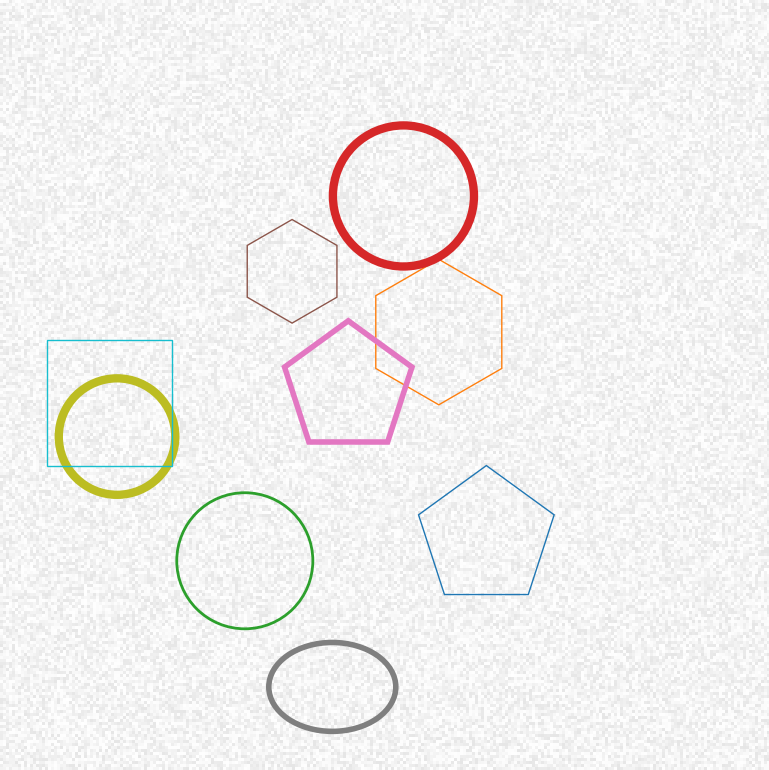[{"shape": "pentagon", "thickness": 0.5, "radius": 0.46, "center": [0.632, 0.303]}, {"shape": "hexagon", "thickness": 0.5, "radius": 0.47, "center": [0.57, 0.569]}, {"shape": "circle", "thickness": 1, "radius": 0.44, "center": [0.318, 0.272]}, {"shape": "circle", "thickness": 3, "radius": 0.46, "center": [0.524, 0.746]}, {"shape": "hexagon", "thickness": 0.5, "radius": 0.34, "center": [0.379, 0.648]}, {"shape": "pentagon", "thickness": 2, "radius": 0.43, "center": [0.452, 0.496]}, {"shape": "oval", "thickness": 2, "radius": 0.41, "center": [0.432, 0.108]}, {"shape": "circle", "thickness": 3, "radius": 0.38, "center": [0.152, 0.433]}, {"shape": "square", "thickness": 0.5, "radius": 0.41, "center": [0.142, 0.477]}]